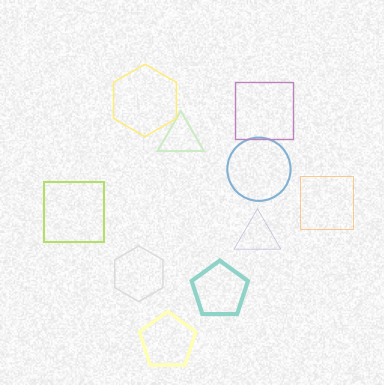[{"shape": "pentagon", "thickness": 3, "radius": 0.38, "center": [0.571, 0.246]}, {"shape": "pentagon", "thickness": 2.5, "radius": 0.38, "center": [0.435, 0.114]}, {"shape": "triangle", "thickness": 0.5, "radius": 0.35, "center": [0.669, 0.388]}, {"shape": "circle", "thickness": 1.5, "radius": 0.41, "center": [0.673, 0.56]}, {"shape": "square", "thickness": 0.5, "radius": 0.34, "center": [0.847, 0.475]}, {"shape": "square", "thickness": 1.5, "radius": 0.39, "center": [0.193, 0.449]}, {"shape": "hexagon", "thickness": 1, "radius": 0.36, "center": [0.361, 0.289]}, {"shape": "square", "thickness": 1, "radius": 0.38, "center": [0.687, 0.713]}, {"shape": "triangle", "thickness": 1.5, "radius": 0.35, "center": [0.47, 0.642]}, {"shape": "hexagon", "thickness": 1, "radius": 0.47, "center": [0.377, 0.739]}]